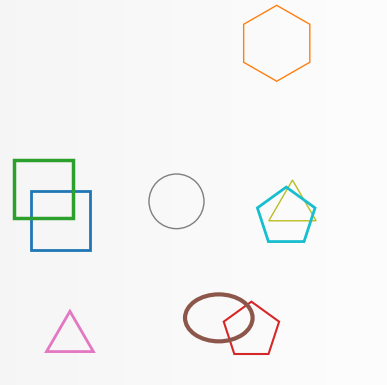[{"shape": "square", "thickness": 2, "radius": 0.38, "center": [0.156, 0.427]}, {"shape": "hexagon", "thickness": 1, "radius": 0.49, "center": [0.714, 0.888]}, {"shape": "square", "thickness": 2.5, "radius": 0.38, "center": [0.113, 0.509]}, {"shape": "pentagon", "thickness": 1.5, "radius": 0.38, "center": [0.649, 0.141]}, {"shape": "oval", "thickness": 3, "radius": 0.44, "center": [0.565, 0.174]}, {"shape": "triangle", "thickness": 2, "radius": 0.35, "center": [0.18, 0.122]}, {"shape": "circle", "thickness": 1, "radius": 0.35, "center": [0.455, 0.477]}, {"shape": "triangle", "thickness": 1, "radius": 0.35, "center": [0.755, 0.462]}, {"shape": "pentagon", "thickness": 2, "radius": 0.39, "center": [0.739, 0.436]}]